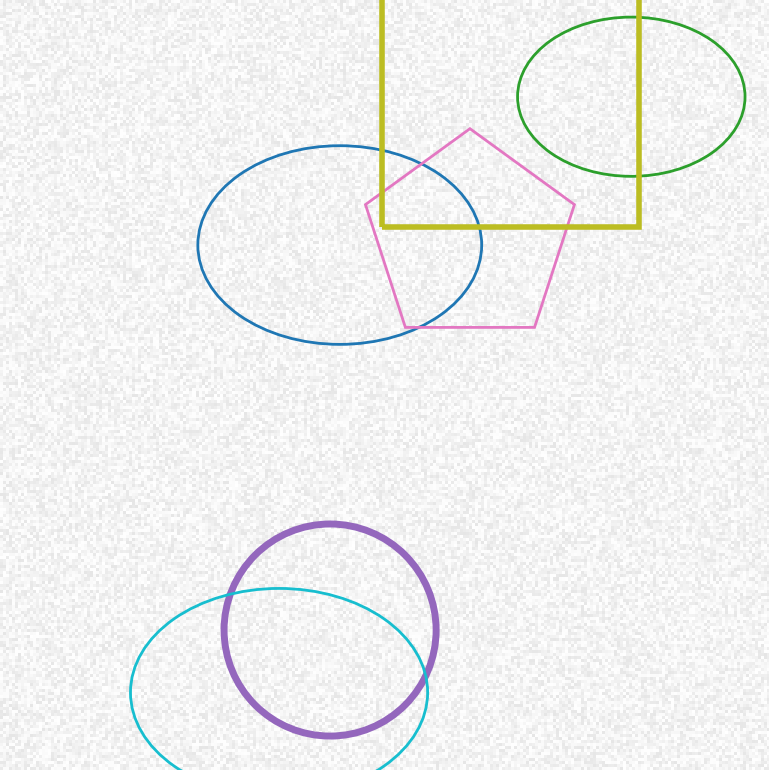[{"shape": "oval", "thickness": 1, "radius": 0.92, "center": [0.441, 0.682]}, {"shape": "oval", "thickness": 1, "radius": 0.74, "center": [0.82, 0.874]}, {"shape": "circle", "thickness": 2.5, "radius": 0.69, "center": [0.429, 0.182]}, {"shape": "pentagon", "thickness": 1, "radius": 0.71, "center": [0.61, 0.69]}, {"shape": "square", "thickness": 2, "radius": 0.83, "center": [0.663, 0.872]}, {"shape": "oval", "thickness": 1, "radius": 0.96, "center": [0.362, 0.101]}]